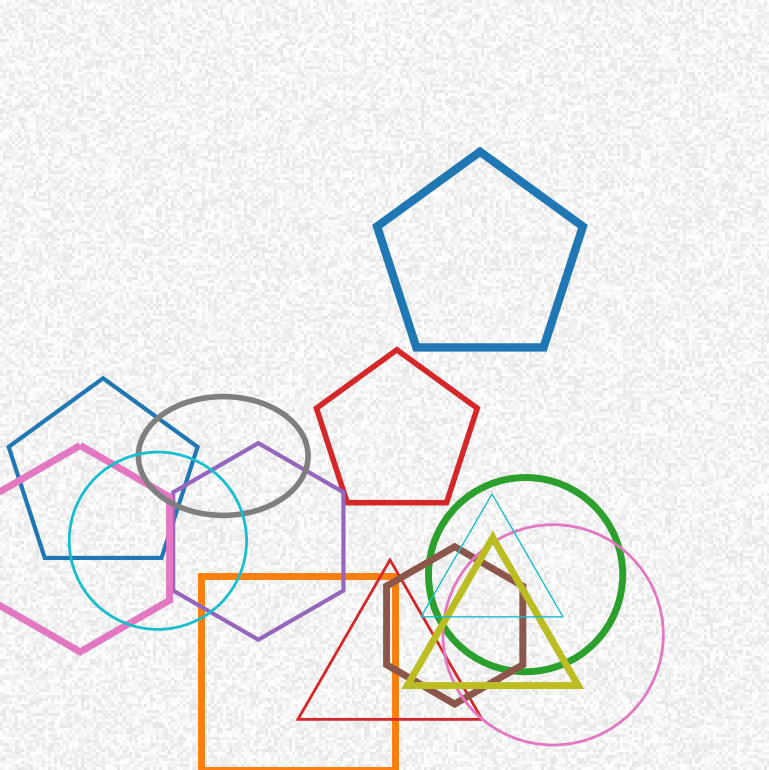[{"shape": "pentagon", "thickness": 1.5, "radius": 0.64, "center": [0.134, 0.38]}, {"shape": "pentagon", "thickness": 3, "radius": 0.7, "center": [0.623, 0.662]}, {"shape": "square", "thickness": 2.5, "radius": 0.63, "center": [0.387, 0.126]}, {"shape": "circle", "thickness": 2.5, "radius": 0.63, "center": [0.683, 0.254]}, {"shape": "triangle", "thickness": 1, "radius": 0.69, "center": [0.506, 0.135]}, {"shape": "pentagon", "thickness": 2, "radius": 0.55, "center": [0.515, 0.436]}, {"shape": "hexagon", "thickness": 1.5, "radius": 0.64, "center": [0.335, 0.297]}, {"shape": "hexagon", "thickness": 2.5, "radius": 0.51, "center": [0.591, 0.188]}, {"shape": "circle", "thickness": 1, "radius": 0.72, "center": [0.718, 0.176]}, {"shape": "hexagon", "thickness": 2.5, "radius": 0.67, "center": [0.104, 0.287]}, {"shape": "oval", "thickness": 2, "radius": 0.55, "center": [0.29, 0.408]}, {"shape": "triangle", "thickness": 2.5, "radius": 0.64, "center": [0.64, 0.174]}, {"shape": "circle", "thickness": 1, "radius": 0.58, "center": [0.205, 0.298]}, {"shape": "triangle", "thickness": 0.5, "radius": 0.53, "center": [0.639, 0.252]}]